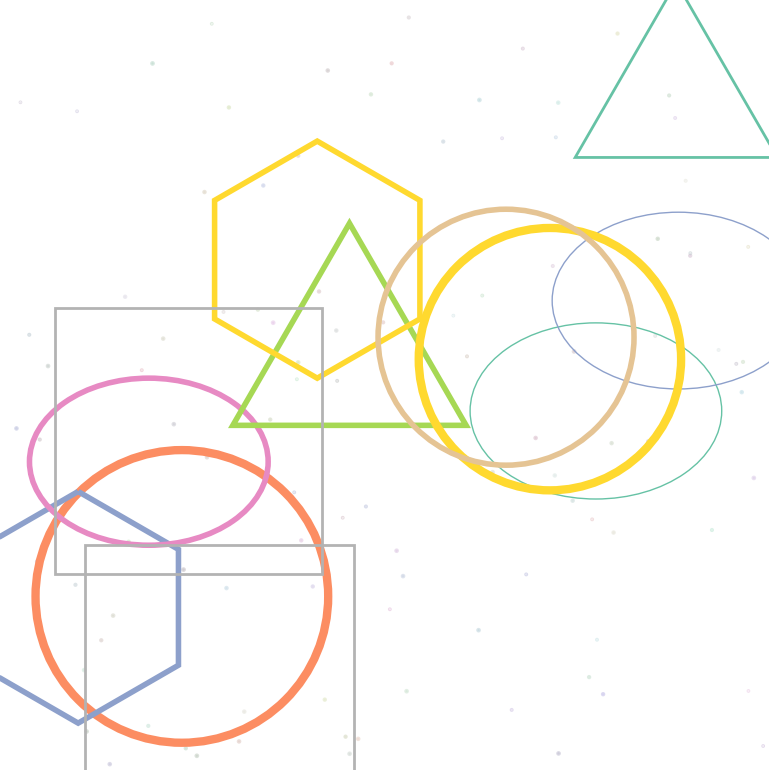[{"shape": "triangle", "thickness": 1, "radius": 0.76, "center": [0.878, 0.871]}, {"shape": "oval", "thickness": 0.5, "radius": 0.82, "center": [0.774, 0.466]}, {"shape": "circle", "thickness": 3, "radius": 0.95, "center": [0.236, 0.225]}, {"shape": "oval", "thickness": 0.5, "radius": 0.82, "center": [0.881, 0.61]}, {"shape": "hexagon", "thickness": 2, "radius": 0.75, "center": [0.101, 0.211]}, {"shape": "oval", "thickness": 2, "radius": 0.77, "center": [0.193, 0.4]}, {"shape": "triangle", "thickness": 2, "radius": 0.87, "center": [0.454, 0.535]}, {"shape": "circle", "thickness": 3, "radius": 0.85, "center": [0.714, 0.534]}, {"shape": "hexagon", "thickness": 2, "radius": 0.77, "center": [0.412, 0.663]}, {"shape": "circle", "thickness": 2, "radius": 0.83, "center": [0.657, 0.562]}, {"shape": "square", "thickness": 1, "radius": 0.87, "center": [0.285, 0.117]}, {"shape": "square", "thickness": 1, "radius": 0.87, "center": [0.245, 0.427]}]